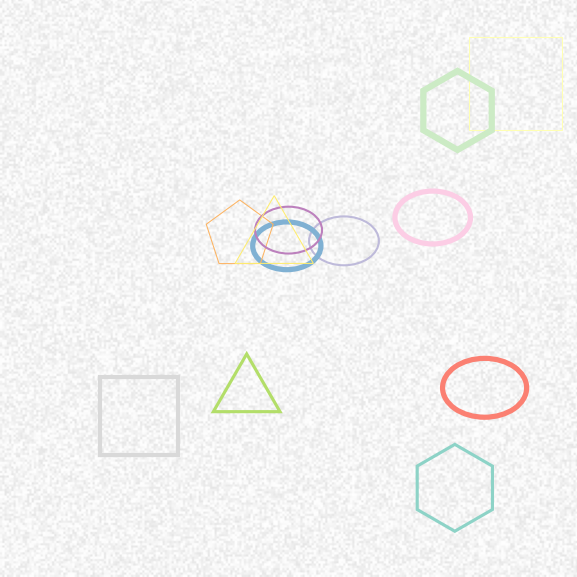[{"shape": "hexagon", "thickness": 1.5, "radius": 0.38, "center": [0.788, 0.154]}, {"shape": "square", "thickness": 0.5, "radius": 0.4, "center": [0.893, 0.854]}, {"shape": "oval", "thickness": 1, "radius": 0.3, "center": [0.596, 0.582]}, {"shape": "oval", "thickness": 2.5, "radius": 0.36, "center": [0.839, 0.328]}, {"shape": "oval", "thickness": 2.5, "radius": 0.3, "center": [0.497, 0.573]}, {"shape": "pentagon", "thickness": 0.5, "radius": 0.3, "center": [0.415, 0.592]}, {"shape": "triangle", "thickness": 1.5, "radius": 0.33, "center": [0.427, 0.32]}, {"shape": "oval", "thickness": 2.5, "radius": 0.33, "center": [0.749, 0.622]}, {"shape": "square", "thickness": 2, "radius": 0.34, "center": [0.241, 0.279]}, {"shape": "oval", "thickness": 1, "radius": 0.29, "center": [0.5, 0.601]}, {"shape": "hexagon", "thickness": 3, "radius": 0.34, "center": [0.792, 0.808]}, {"shape": "triangle", "thickness": 0.5, "radius": 0.39, "center": [0.475, 0.582]}]